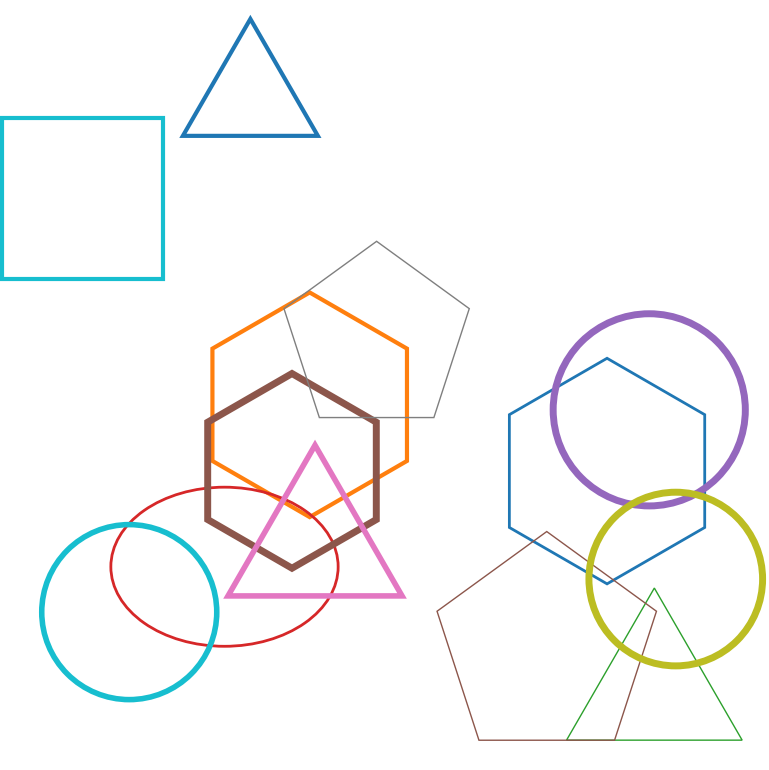[{"shape": "hexagon", "thickness": 1, "radius": 0.73, "center": [0.788, 0.388]}, {"shape": "triangle", "thickness": 1.5, "radius": 0.51, "center": [0.325, 0.874]}, {"shape": "hexagon", "thickness": 1.5, "radius": 0.73, "center": [0.402, 0.474]}, {"shape": "triangle", "thickness": 0.5, "radius": 0.66, "center": [0.85, 0.105]}, {"shape": "oval", "thickness": 1, "radius": 0.74, "center": [0.292, 0.264]}, {"shape": "circle", "thickness": 2.5, "radius": 0.62, "center": [0.843, 0.468]}, {"shape": "pentagon", "thickness": 0.5, "radius": 0.75, "center": [0.71, 0.16]}, {"shape": "hexagon", "thickness": 2.5, "radius": 0.63, "center": [0.379, 0.388]}, {"shape": "triangle", "thickness": 2, "radius": 0.65, "center": [0.409, 0.291]}, {"shape": "pentagon", "thickness": 0.5, "radius": 0.63, "center": [0.489, 0.56]}, {"shape": "circle", "thickness": 2.5, "radius": 0.56, "center": [0.878, 0.248]}, {"shape": "circle", "thickness": 2, "radius": 0.57, "center": [0.168, 0.205]}, {"shape": "square", "thickness": 1.5, "radius": 0.52, "center": [0.108, 0.742]}]